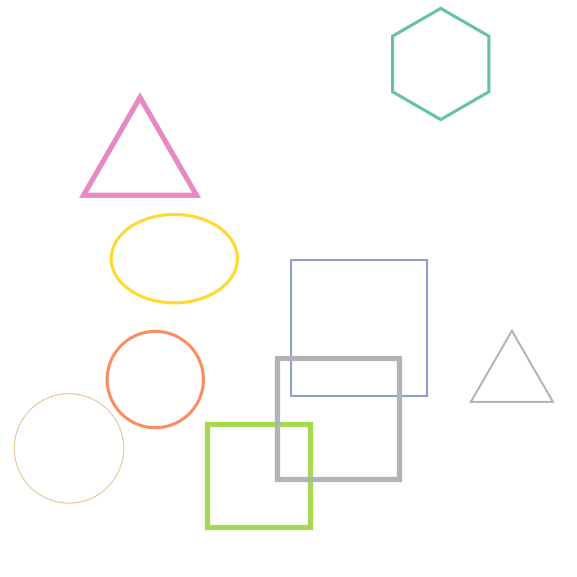[{"shape": "hexagon", "thickness": 1.5, "radius": 0.48, "center": [0.763, 0.888]}, {"shape": "circle", "thickness": 1.5, "radius": 0.42, "center": [0.269, 0.342]}, {"shape": "square", "thickness": 1, "radius": 0.59, "center": [0.622, 0.431]}, {"shape": "triangle", "thickness": 2.5, "radius": 0.56, "center": [0.242, 0.717]}, {"shape": "square", "thickness": 2.5, "radius": 0.44, "center": [0.448, 0.175]}, {"shape": "oval", "thickness": 1.5, "radius": 0.55, "center": [0.302, 0.551]}, {"shape": "circle", "thickness": 0.5, "radius": 0.47, "center": [0.119, 0.223]}, {"shape": "square", "thickness": 2.5, "radius": 0.53, "center": [0.585, 0.275]}, {"shape": "triangle", "thickness": 1, "radius": 0.41, "center": [0.886, 0.344]}]